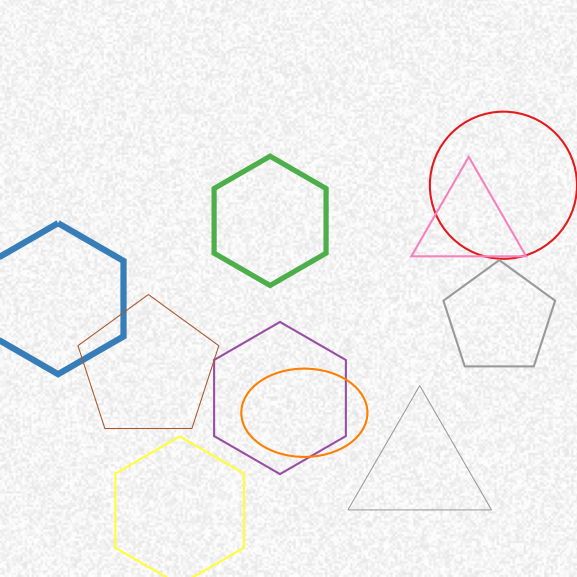[{"shape": "circle", "thickness": 1, "radius": 0.64, "center": [0.872, 0.678]}, {"shape": "hexagon", "thickness": 3, "radius": 0.65, "center": [0.101, 0.482]}, {"shape": "hexagon", "thickness": 2.5, "radius": 0.56, "center": [0.468, 0.617]}, {"shape": "hexagon", "thickness": 1, "radius": 0.66, "center": [0.485, 0.31]}, {"shape": "oval", "thickness": 1, "radius": 0.55, "center": [0.527, 0.284]}, {"shape": "hexagon", "thickness": 1, "radius": 0.64, "center": [0.311, 0.115]}, {"shape": "pentagon", "thickness": 0.5, "radius": 0.64, "center": [0.257, 0.361]}, {"shape": "triangle", "thickness": 1, "radius": 0.57, "center": [0.812, 0.613]}, {"shape": "triangle", "thickness": 0.5, "radius": 0.72, "center": [0.727, 0.188]}, {"shape": "pentagon", "thickness": 1, "radius": 0.51, "center": [0.865, 0.447]}]